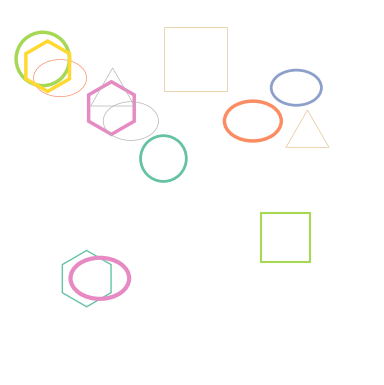[{"shape": "hexagon", "thickness": 1, "radius": 0.37, "center": [0.225, 0.276]}, {"shape": "circle", "thickness": 2, "radius": 0.3, "center": [0.425, 0.588]}, {"shape": "oval", "thickness": 2.5, "radius": 0.37, "center": [0.657, 0.686]}, {"shape": "oval", "thickness": 0.5, "radius": 0.34, "center": [0.156, 0.797]}, {"shape": "oval", "thickness": 2, "radius": 0.33, "center": [0.77, 0.772]}, {"shape": "hexagon", "thickness": 2.5, "radius": 0.34, "center": [0.289, 0.719]}, {"shape": "oval", "thickness": 3, "radius": 0.38, "center": [0.259, 0.277]}, {"shape": "square", "thickness": 1.5, "radius": 0.32, "center": [0.742, 0.383]}, {"shape": "circle", "thickness": 2.5, "radius": 0.35, "center": [0.111, 0.847]}, {"shape": "hexagon", "thickness": 2.5, "radius": 0.33, "center": [0.124, 0.828]}, {"shape": "triangle", "thickness": 0.5, "radius": 0.32, "center": [0.799, 0.65]}, {"shape": "square", "thickness": 0.5, "radius": 0.41, "center": [0.508, 0.847]}, {"shape": "oval", "thickness": 0.5, "radius": 0.36, "center": [0.34, 0.685]}, {"shape": "triangle", "thickness": 0.5, "radius": 0.33, "center": [0.293, 0.758]}]